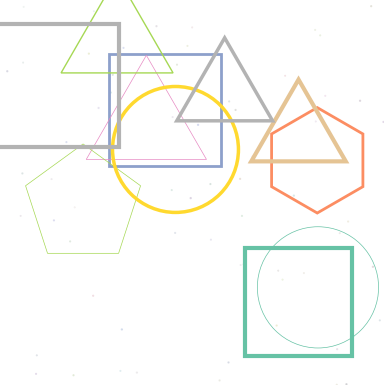[{"shape": "circle", "thickness": 0.5, "radius": 0.79, "center": [0.826, 0.254]}, {"shape": "square", "thickness": 3, "radius": 0.7, "center": [0.775, 0.216]}, {"shape": "hexagon", "thickness": 2, "radius": 0.68, "center": [0.824, 0.584]}, {"shape": "square", "thickness": 2, "radius": 0.72, "center": [0.429, 0.714]}, {"shape": "triangle", "thickness": 0.5, "radius": 0.9, "center": [0.38, 0.676]}, {"shape": "triangle", "thickness": 1, "radius": 0.84, "center": [0.304, 0.895]}, {"shape": "pentagon", "thickness": 0.5, "radius": 0.79, "center": [0.216, 0.469]}, {"shape": "circle", "thickness": 2.5, "radius": 0.82, "center": [0.456, 0.612]}, {"shape": "triangle", "thickness": 3, "radius": 0.71, "center": [0.775, 0.652]}, {"shape": "square", "thickness": 3, "radius": 0.8, "center": [0.15, 0.778]}, {"shape": "triangle", "thickness": 2.5, "radius": 0.72, "center": [0.584, 0.758]}]